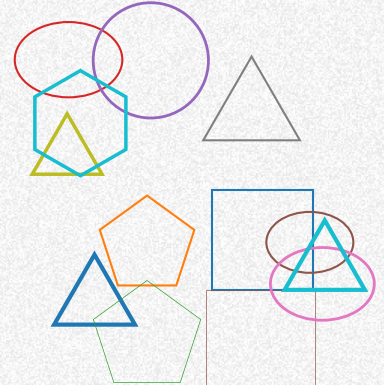[{"shape": "square", "thickness": 1.5, "radius": 0.65, "center": [0.682, 0.377]}, {"shape": "triangle", "thickness": 3, "radius": 0.61, "center": [0.245, 0.217]}, {"shape": "pentagon", "thickness": 1.5, "radius": 0.65, "center": [0.382, 0.363]}, {"shape": "pentagon", "thickness": 0.5, "radius": 0.73, "center": [0.382, 0.125]}, {"shape": "oval", "thickness": 1.5, "radius": 0.7, "center": [0.178, 0.845]}, {"shape": "circle", "thickness": 2, "radius": 0.75, "center": [0.392, 0.843]}, {"shape": "oval", "thickness": 1.5, "radius": 0.56, "center": [0.805, 0.371]}, {"shape": "square", "thickness": 0.5, "radius": 0.71, "center": [0.676, 0.103]}, {"shape": "oval", "thickness": 2, "radius": 0.67, "center": [0.837, 0.263]}, {"shape": "triangle", "thickness": 1.5, "radius": 0.72, "center": [0.653, 0.708]}, {"shape": "triangle", "thickness": 2.5, "radius": 0.52, "center": [0.174, 0.6]}, {"shape": "triangle", "thickness": 3, "radius": 0.6, "center": [0.844, 0.307]}, {"shape": "hexagon", "thickness": 2.5, "radius": 0.68, "center": [0.209, 0.68]}]